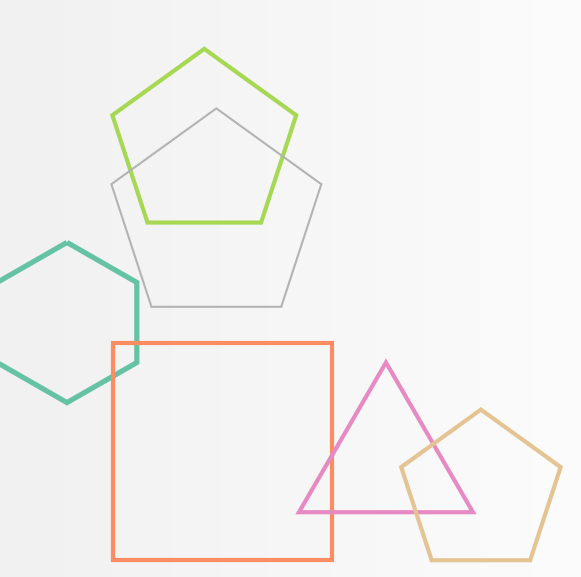[{"shape": "hexagon", "thickness": 2.5, "radius": 0.69, "center": [0.115, 0.441]}, {"shape": "square", "thickness": 2, "radius": 0.94, "center": [0.383, 0.217]}, {"shape": "triangle", "thickness": 2, "radius": 0.86, "center": [0.664, 0.199]}, {"shape": "pentagon", "thickness": 2, "radius": 0.83, "center": [0.351, 0.748]}, {"shape": "pentagon", "thickness": 2, "radius": 0.72, "center": [0.827, 0.146]}, {"shape": "pentagon", "thickness": 1, "radius": 0.95, "center": [0.372, 0.622]}]